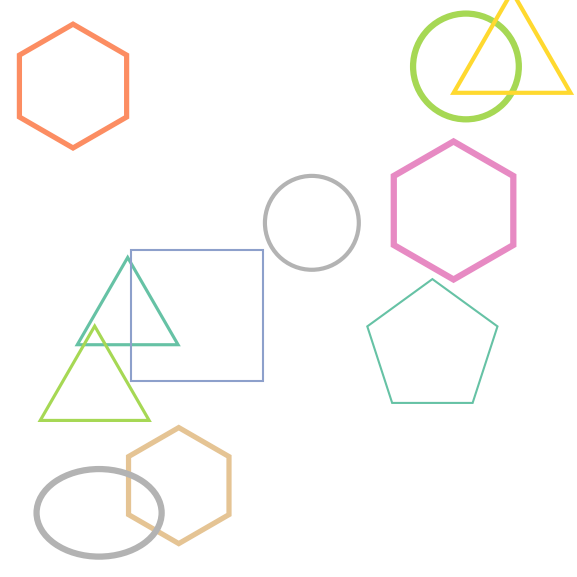[{"shape": "triangle", "thickness": 1.5, "radius": 0.5, "center": [0.221, 0.453]}, {"shape": "pentagon", "thickness": 1, "radius": 0.59, "center": [0.749, 0.397]}, {"shape": "hexagon", "thickness": 2.5, "radius": 0.54, "center": [0.126, 0.85]}, {"shape": "square", "thickness": 1, "radius": 0.57, "center": [0.341, 0.452]}, {"shape": "hexagon", "thickness": 3, "radius": 0.6, "center": [0.785, 0.635]}, {"shape": "triangle", "thickness": 1.5, "radius": 0.54, "center": [0.164, 0.326]}, {"shape": "circle", "thickness": 3, "radius": 0.46, "center": [0.807, 0.884]}, {"shape": "triangle", "thickness": 2, "radius": 0.58, "center": [0.887, 0.897]}, {"shape": "hexagon", "thickness": 2.5, "radius": 0.5, "center": [0.31, 0.158]}, {"shape": "circle", "thickness": 2, "radius": 0.41, "center": [0.54, 0.613]}, {"shape": "oval", "thickness": 3, "radius": 0.54, "center": [0.172, 0.111]}]